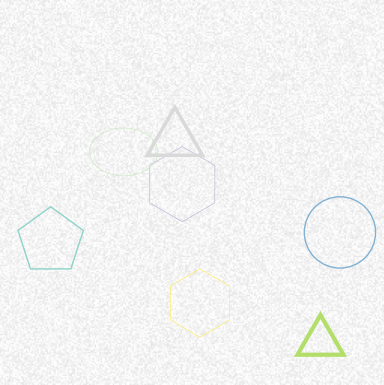[{"shape": "pentagon", "thickness": 1, "radius": 0.45, "center": [0.132, 0.374]}, {"shape": "hexagon", "thickness": 0.5, "radius": 0.49, "center": [0.473, 0.522]}, {"shape": "circle", "thickness": 1, "radius": 0.46, "center": [0.883, 0.396]}, {"shape": "triangle", "thickness": 3, "radius": 0.34, "center": [0.832, 0.113]}, {"shape": "triangle", "thickness": 2.5, "radius": 0.42, "center": [0.454, 0.638]}, {"shape": "oval", "thickness": 0.5, "radius": 0.44, "center": [0.321, 0.605]}, {"shape": "hexagon", "thickness": 0.5, "radius": 0.44, "center": [0.519, 0.213]}]